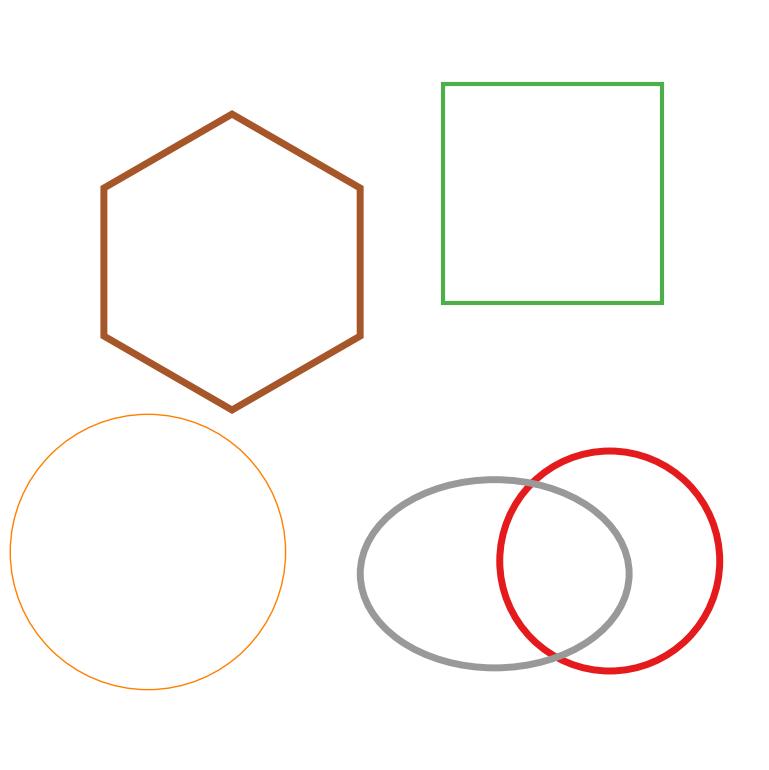[{"shape": "circle", "thickness": 2.5, "radius": 0.71, "center": [0.792, 0.271]}, {"shape": "square", "thickness": 1.5, "radius": 0.71, "center": [0.717, 0.749]}, {"shape": "circle", "thickness": 0.5, "radius": 0.89, "center": [0.192, 0.283]}, {"shape": "hexagon", "thickness": 2.5, "radius": 0.96, "center": [0.301, 0.66]}, {"shape": "oval", "thickness": 2.5, "radius": 0.87, "center": [0.642, 0.255]}]